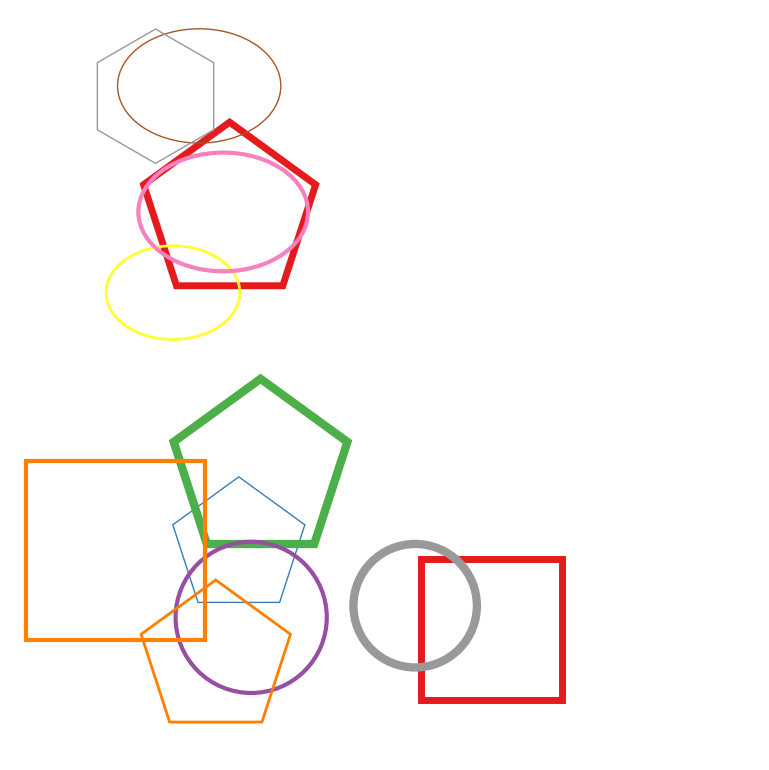[{"shape": "pentagon", "thickness": 2.5, "radius": 0.59, "center": [0.298, 0.724]}, {"shape": "square", "thickness": 2.5, "radius": 0.46, "center": [0.638, 0.182]}, {"shape": "pentagon", "thickness": 0.5, "radius": 0.45, "center": [0.31, 0.291]}, {"shape": "pentagon", "thickness": 3, "radius": 0.59, "center": [0.338, 0.389]}, {"shape": "circle", "thickness": 1.5, "radius": 0.49, "center": [0.326, 0.198]}, {"shape": "pentagon", "thickness": 1, "radius": 0.51, "center": [0.28, 0.145]}, {"shape": "square", "thickness": 1.5, "radius": 0.58, "center": [0.15, 0.286]}, {"shape": "oval", "thickness": 1, "radius": 0.43, "center": [0.225, 0.62]}, {"shape": "oval", "thickness": 0.5, "radius": 0.53, "center": [0.259, 0.888]}, {"shape": "oval", "thickness": 1.5, "radius": 0.55, "center": [0.29, 0.725]}, {"shape": "circle", "thickness": 3, "radius": 0.4, "center": [0.539, 0.213]}, {"shape": "hexagon", "thickness": 0.5, "radius": 0.44, "center": [0.202, 0.875]}]